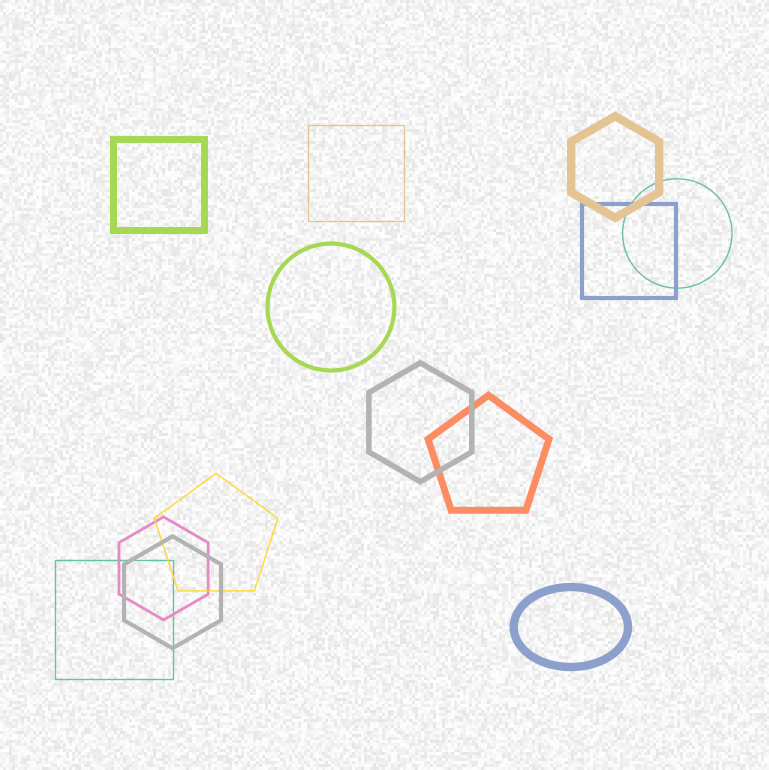[{"shape": "square", "thickness": 0.5, "radius": 0.39, "center": [0.148, 0.196]}, {"shape": "circle", "thickness": 0.5, "radius": 0.36, "center": [0.88, 0.697]}, {"shape": "pentagon", "thickness": 2.5, "radius": 0.41, "center": [0.634, 0.404]}, {"shape": "oval", "thickness": 3, "radius": 0.37, "center": [0.741, 0.186]}, {"shape": "square", "thickness": 1.5, "radius": 0.3, "center": [0.817, 0.674]}, {"shape": "hexagon", "thickness": 1, "radius": 0.33, "center": [0.212, 0.262]}, {"shape": "square", "thickness": 2.5, "radius": 0.3, "center": [0.206, 0.761]}, {"shape": "circle", "thickness": 1.5, "radius": 0.41, "center": [0.43, 0.601]}, {"shape": "pentagon", "thickness": 0.5, "radius": 0.42, "center": [0.281, 0.301]}, {"shape": "square", "thickness": 0.5, "radius": 0.31, "center": [0.462, 0.775]}, {"shape": "hexagon", "thickness": 3, "radius": 0.33, "center": [0.799, 0.783]}, {"shape": "hexagon", "thickness": 2, "radius": 0.39, "center": [0.546, 0.452]}, {"shape": "hexagon", "thickness": 1.5, "radius": 0.36, "center": [0.224, 0.231]}]